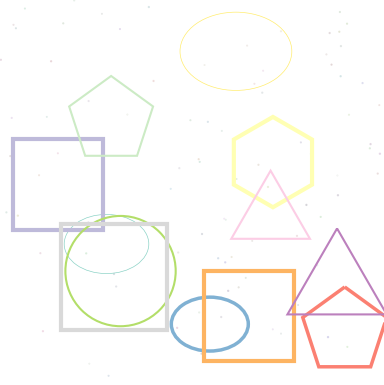[{"shape": "oval", "thickness": 0.5, "radius": 0.55, "center": [0.277, 0.366]}, {"shape": "hexagon", "thickness": 3, "radius": 0.59, "center": [0.709, 0.579]}, {"shape": "square", "thickness": 3, "radius": 0.59, "center": [0.151, 0.521]}, {"shape": "pentagon", "thickness": 2.5, "radius": 0.57, "center": [0.895, 0.14]}, {"shape": "oval", "thickness": 2.5, "radius": 0.5, "center": [0.545, 0.158]}, {"shape": "square", "thickness": 3, "radius": 0.59, "center": [0.647, 0.179]}, {"shape": "circle", "thickness": 1.5, "radius": 0.72, "center": [0.313, 0.296]}, {"shape": "triangle", "thickness": 1.5, "radius": 0.59, "center": [0.703, 0.439]}, {"shape": "square", "thickness": 3, "radius": 0.69, "center": [0.296, 0.28]}, {"shape": "triangle", "thickness": 1.5, "radius": 0.74, "center": [0.875, 0.258]}, {"shape": "pentagon", "thickness": 1.5, "radius": 0.57, "center": [0.289, 0.688]}, {"shape": "oval", "thickness": 0.5, "radius": 0.73, "center": [0.613, 0.867]}]